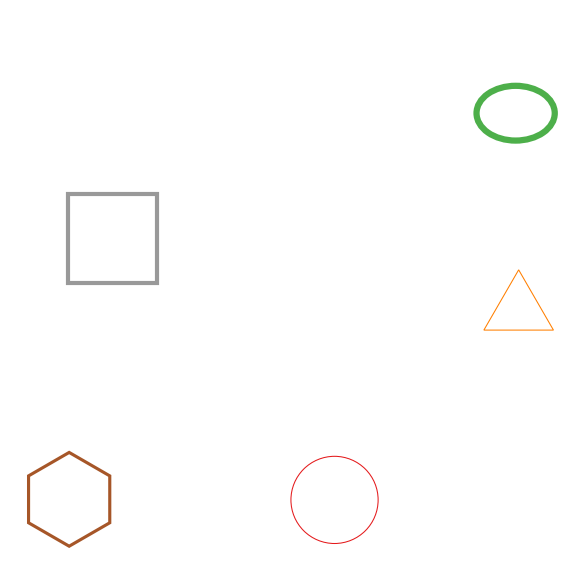[{"shape": "circle", "thickness": 0.5, "radius": 0.38, "center": [0.579, 0.133]}, {"shape": "oval", "thickness": 3, "radius": 0.34, "center": [0.893, 0.803]}, {"shape": "triangle", "thickness": 0.5, "radius": 0.35, "center": [0.898, 0.462]}, {"shape": "hexagon", "thickness": 1.5, "radius": 0.41, "center": [0.12, 0.135]}, {"shape": "square", "thickness": 2, "radius": 0.38, "center": [0.194, 0.586]}]